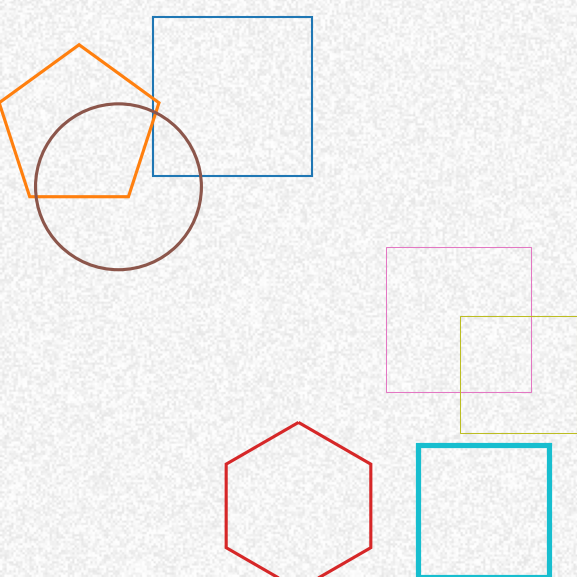[{"shape": "square", "thickness": 1, "radius": 0.69, "center": [0.402, 0.832]}, {"shape": "pentagon", "thickness": 1.5, "radius": 0.73, "center": [0.137, 0.776]}, {"shape": "hexagon", "thickness": 1.5, "radius": 0.72, "center": [0.517, 0.123]}, {"shape": "circle", "thickness": 1.5, "radius": 0.72, "center": [0.205, 0.676]}, {"shape": "square", "thickness": 0.5, "radius": 0.63, "center": [0.793, 0.446]}, {"shape": "square", "thickness": 0.5, "radius": 0.51, "center": [0.897, 0.35]}, {"shape": "square", "thickness": 2.5, "radius": 0.57, "center": [0.837, 0.114]}]